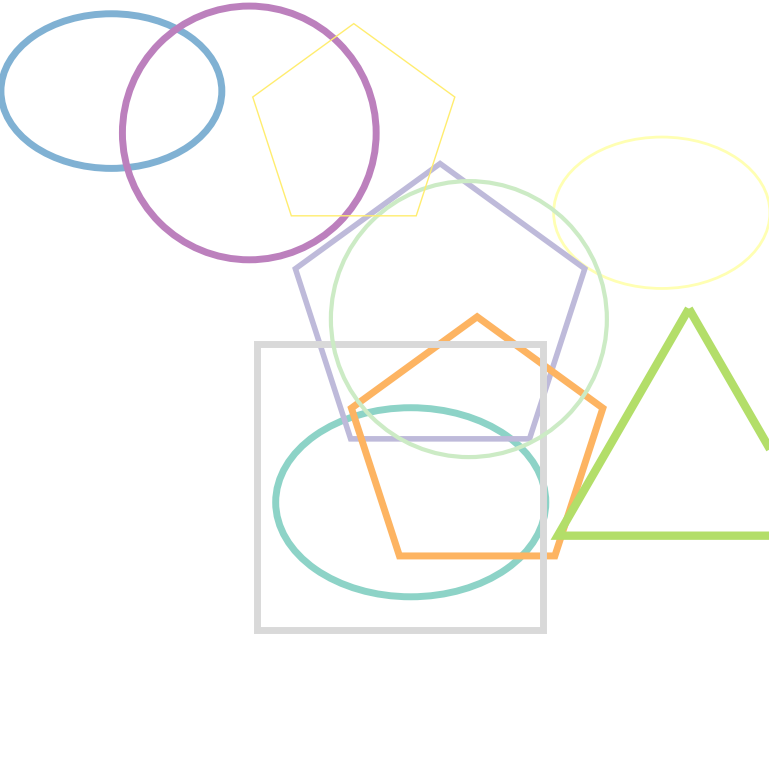[{"shape": "oval", "thickness": 2.5, "radius": 0.88, "center": [0.533, 0.348]}, {"shape": "oval", "thickness": 1, "radius": 0.7, "center": [0.859, 0.724]}, {"shape": "pentagon", "thickness": 2, "radius": 0.99, "center": [0.572, 0.59]}, {"shape": "oval", "thickness": 2.5, "radius": 0.72, "center": [0.145, 0.882]}, {"shape": "pentagon", "thickness": 2.5, "radius": 0.86, "center": [0.62, 0.417]}, {"shape": "triangle", "thickness": 3, "radius": 0.98, "center": [0.895, 0.403]}, {"shape": "square", "thickness": 2.5, "radius": 0.93, "center": [0.52, 0.368]}, {"shape": "circle", "thickness": 2.5, "radius": 0.82, "center": [0.324, 0.827]}, {"shape": "circle", "thickness": 1.5, "radius": 0.9, "center": [0.609, 0.586]}, {"shape": "pentagon", "thickness": 0.5, "radius": 0.69, "center": [0.459, 0.831]}]